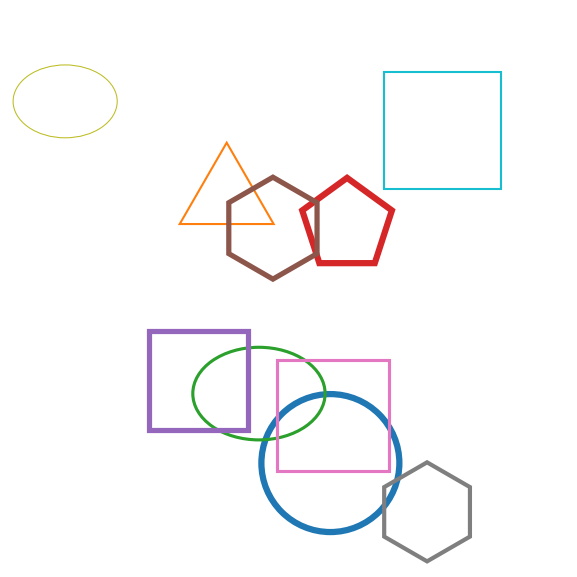[{"shape": "circle", "thickness": 3, "radius": 0.6, "center": [0.572, 0.197]}, {"shape": "triangle", "thickness": 1, "radius": 0.47, "center": [0.393, 0.658]}, {"shape": "oval", "thickness": 1.5, "radius": 0.57, "center": [0.448, 0.318]}, {"shape": "pentagon", "thickness": 3, "radius": 0.41, "center": [0.601, 0.61]}, {"shape": "square", "thickness": 2.5, "radius": 0.43, "center": [0.343, 0.34]}, {"shape": "hexagon", "thickness": 2.5, "radius": 0.44, "center": [0.473, 0.604]}, {"shape": "square", "thickness": 1.5, "radius": 0.48, "center": [0.577, 0.28]}, {"shape": "hexagon", "thickness": 2, "radius": 0.43, "center": [0.74, 0.113]}, {"shape": "oval", "thickness": 0.5, "radius": 0.45, "center": [0.113, 0.824]}, {"shape": "square", "thickness": 1, "radius": 0.51, "center": [0.766, 0.773]}]